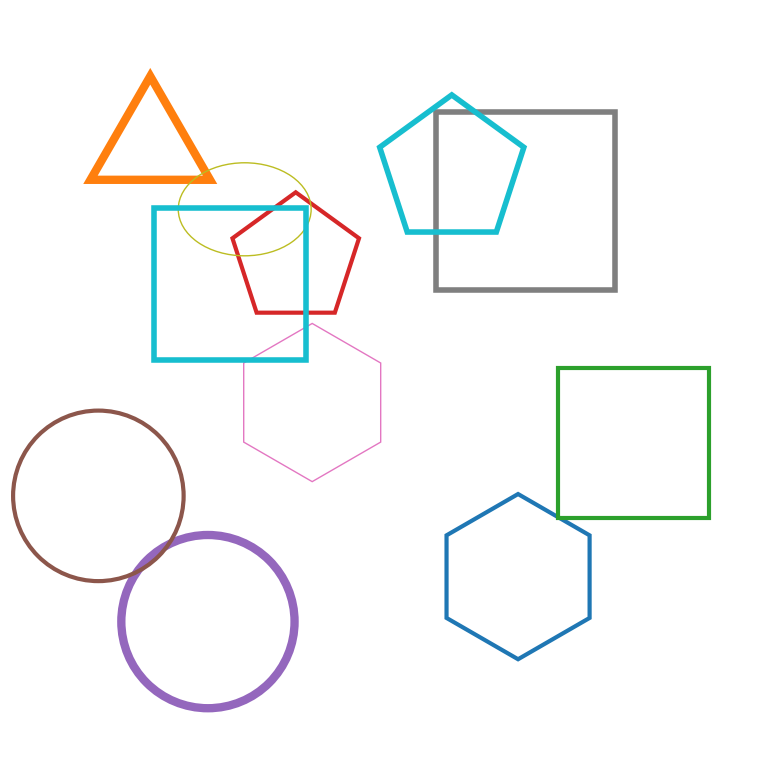[{"shape": "hexagon", "thickness": 1.5, "radius": 0.54, "center": [0.673, 0.251]}, {"shape": "triangle", "thickness": 3, "radius": 0.45, "center": [0.195, 0.811]}, {"shape": "square", "thickness": 1.5, "radius": 0.49, "center": [0.823, 0.425]}, {"shape": "pentagon", "thickness": 1.5, "radius": 0.43, "center": [0.384, 0.664]}, {"shape": "circle", "thickness": 3, "radius": 0.56, "center": [0.27, 0.193]}, {"shape": "circle", "thickness": 1.5, "radius": 0.55, "center": [0.128, 0.356]}, {"shape": "hexagon", "thickness": 0.5, "radius": 0.51, "center": [0.405, 0.477]}, {"shape": "square", "thickness": 2, "radius": 0.58, "center": [0.683, 0.739]}, {"shape": "oval", "thickness": 0.5, "radius": 0.43, "center": [0.318, 0.728]}, {"shape": "square", "thickness": 2, "radius": 0.49, "center": [0.299, 0.631]}, {"shape": "pentagon", "thickness": 2, "radius": 0.49, "center": [0.587, 0.778]}]